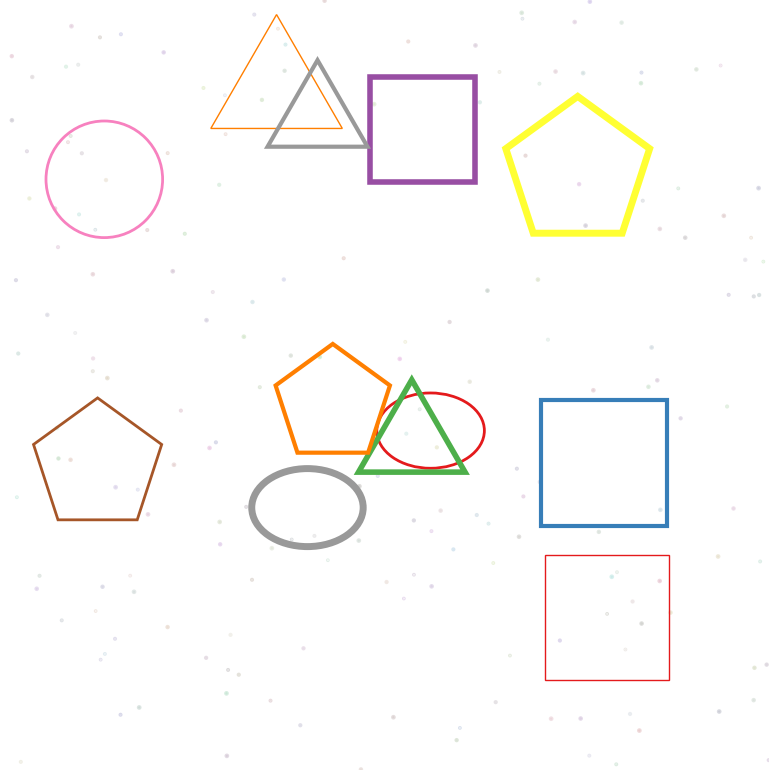[{"shape": "oval", "thickness": 1, "radius": 0.35, "center": [0.559, 0.441]}, {"shape": "square", "thickness": 0.5, "radius": 0.4, "center": [0.788, 0.198]}, {"shape": "square", "thickness": 1.5, "radius": 0.41, "center": [0.785, 0.398]}, {"shape": "triangle", "thickness": 2, "radius": 0.4, "center": [0.535, 0.427]}, {"shape": "square", "thickness": 2, "radius": 0.34, "center": [0.549, 0.832]}, {"shape": "pentagon", "thickness": 1.5, "radius": 0.39, "center": [0.432, 0.475]}, {"shape": "triangle", "thickness": 0.5, "radius": 0.49, "center": [0.359, 0.882]}, {"shape": "pentagon", "thickness": 2.5, "radius": 0.49, "center": [0.75, 0.777]}, {"shape": "pentagon", "thickness": 1, "radius": 0.44, "center": [0.127, 0.396]}, {"shape": "circle", "thickness": 1, "radius": 0.38, "center": [0.135, 0.767]}, {"shape": "triangle", "thickness": 1.5, "radius": 0.37, "center": [0.412, 0.847]}, {"shape": "oval", "thickness": 2.5, "radius": 0.36, "center": [0.399, 0.341]}]